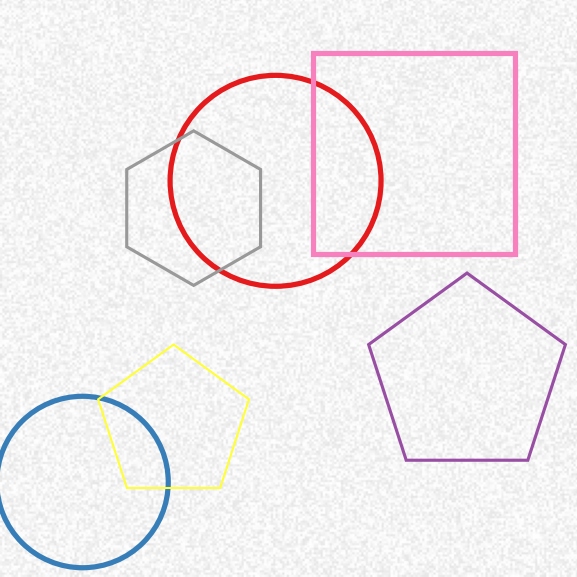[{"shape": "circle", "thickness": 2.5, "radius": 0.91, "center": [0.477, 0.686]}, {"shape": "circle", "thickness": 2.5, "radius": 0.74, "center": [0.143, 0.164]}, {"shape": "pentagon", "thickness": 1.5, "radius": 0.9, "center": [0.809, 0.347]}, {"shape": "pentagon", "thickness": 1, "radius": 0.69, "center": [0.301, 0.265]}, {"shape": "square", "thickness": 2.5, "radius": 0.87, "center": [0.717, 0.733]}, {"shape": "hexagon", "thickness": 1.5, "radius": 0.67, "center": [0.335, 0.639]}]